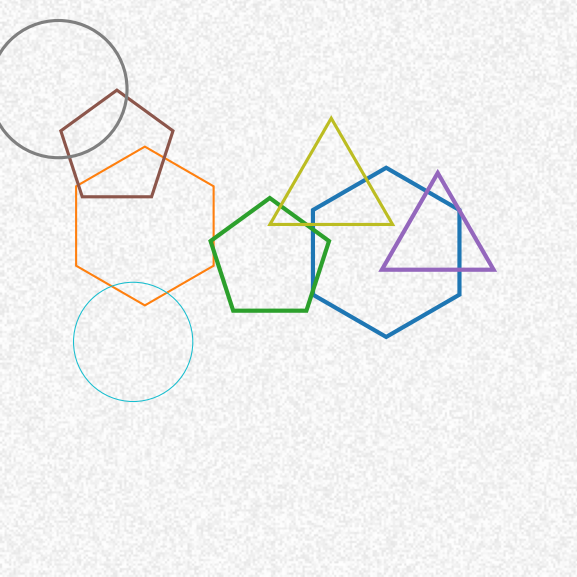[{"shape": "hexagon", "thickness": 2, "radius": 0.73, "center": [0.669, 0.562]}, {"shape": "hexagon", "thickness": 1, "radius": 0.69, "center": [0.251, 0.608]}, {"shape": "pentagon", "thickness": 2, "radius": 0.54, "center": [0.467, 0.548]}, {"shape": "triangle", "thickness": 2, "radius": 0.56, "center": [0.758, 0.588]}, {"shape": "pentagon", "thickness": 1.5, "radius": 0.51, "center": [0.202, 0.741]}, {"shape": "circle", "thickness": 1.5, "radius": 0.59, "center": [0.101, 0.845]}, {"shape": "triangle", "thickness": 1.5, "radius": 0.61, "center": [0.574, 0.672]}, {"shape": "circle", "thickness": 0.5, "radius": 0.52, "center": [0.231, 0.407]}]